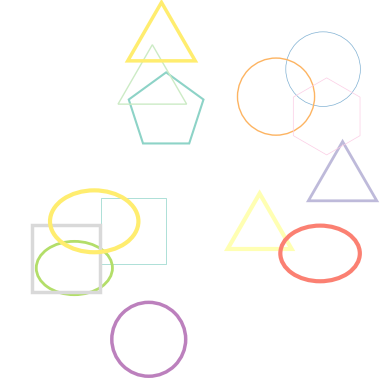[{"shape": "square", "thickness": 0.5, "radius": 0.43, "center": [0.347, 0.401]}, {"shape": "pentagon", "thickness": 1.5, "radius": 0.51, "center": [0.431, 0.71]}, {"shape": "triangle", "thickness": 3, "radius": 0.48, "center": [0.674, 0.401]}, {"shape": "triangle", "thickness": 2, "radius": 0.51, "center": [0.89, 0.53]}, {"shape": "oval", "thickness": 3, "radius": 0.52, "center": [0.831, 0.342]}, {"shape": "circle", "thickness": 0.5, "radius": 0.48, "center": [0.839, 0.82]}, {"shape": "circle", "thickness": 1, "radius": 0.5, "center": [0.717, 0.749]}, {"shape": "oval", "thickness": 2, "radius": 0.49, "center": [0.193, 0.304]}, {"shape": "hexagon", "thickness": 0.5, "radius": 0.5, "center": [0.849, 0.698]}, {"shape": "square", "thickness": 2.5, "radius": 0.44, "center": [0.171, 0.329]}, {"shape": "circle", "thickness": 2.5, "radius": 0.48, "center": [0.386, 0.119]}, {"shape": "triangle", "thickness": 1, "radius": 0.51, "center": [0.396, 0.781]}, {"shape": "oval", "thickness": 3, "radius": 0.57, "center": [0.245, 0.425]}, {"shape": "triangle", "thickness": 2.5, "radius": 0.51, "center": [0.419, 0.893]}]